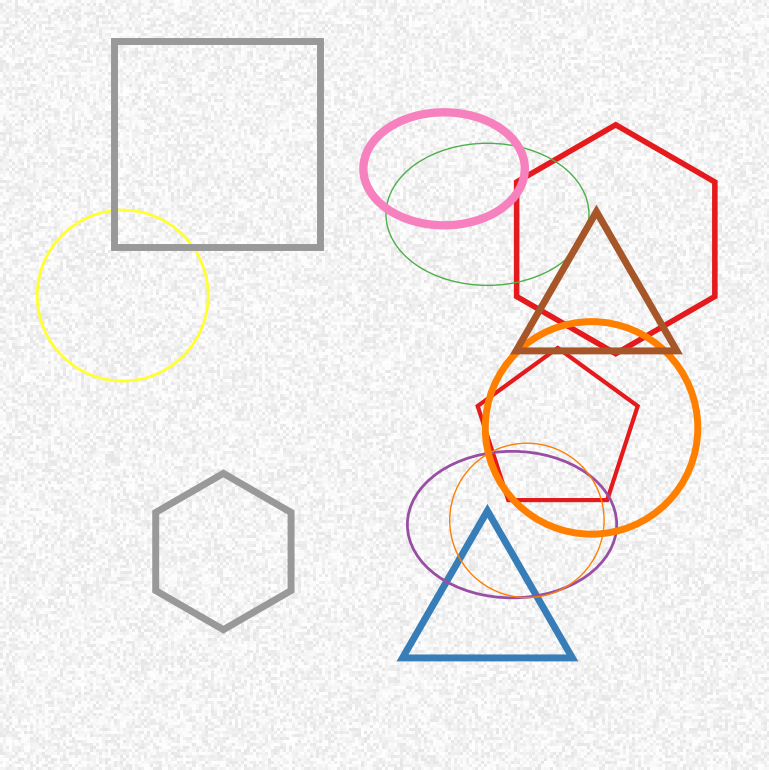[{"shape": "hexagon", "thickness": 2, "radius": 0.74, "center": [0.8, 0.689]}, {"shape": "pentagon", "thickness": 1.5, "radius": 0.55, "center": [0.724, 0.439]}, {"shape": "triangle", "thickness": 2.5, "radius": 0.64, "center": [0.633, 0.209]}, {"shape": "oval", "thickness": 0.5, "radius": 0.66, "center": [0.633, 0.722]}, {"shape": "oval", "thickness": 1, "radius": 0.68, "center": [0.665, 0.319]}, {"shape": "circle", "thickness": 2.5, "radius": 0.69, "center": [0.768, 0.444]}, {"shape": "circle", "thickness": 0.5, "radius": 0.5, "center": [0.684, 0.324]}, {"shape": "circle", "thickness": 1, "radius": 0.56, "center": [0.159, 0.616]}, {"shape": "triangle", "thickness": 2.5, "radius": 0.6, "center": [0.775, 0.605]}, {"shape": "oval", "thickness": 3, "radius": 0.52, "center": [0.577, 0.781]}, {"shape": "hexagon", "thickness": 2.5, "radius": 0.51, "center": [0.29, 0.284]}, {"shape": "square", "thickness": 2.5, "radius": 0.67, "center": [0.282, 0.813]}]